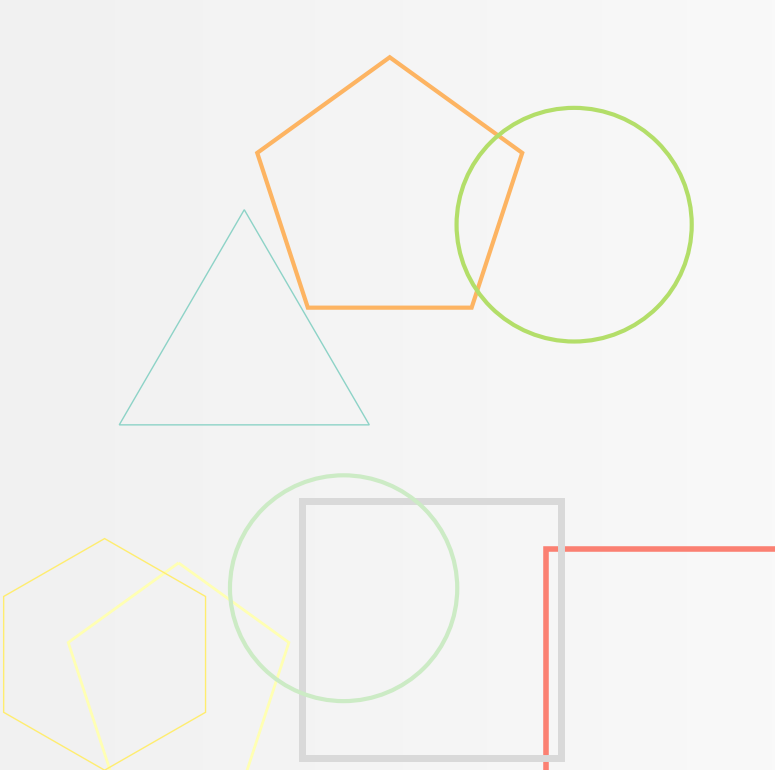[{"shape": "triangle", "thickness": 0.5, "radius": 0.93, "center": [0.315, 0.541]}, {"shape": "pentagon", "thickness": 1, "radius": 0.75, "center": [0.23, 0.119]}, {"shape": "square", "thickness": 2, "radius": 0.93, "center": [0.89, 0.101]}, {"shape": "pentagon", "thickness": 1.5, "radius": 0.9, "center": [0.503, 0.746]}, {"shape": "circle", "thickness": 1.5, "radius": 0.76, "center": [0.741, 0.708]}, {"shape": "square", "thickness": 2.5, "radius": 0.84, "center": [0.557, 0.182]}, {"shape": "circle", "thickness": 1.5, "radius": 0.73, "center": [0.443, 0.236]}, {"shape": "hexagon", "thickness": 0.5, "radius": 0.75, "center": [0.135, 0.15]}]